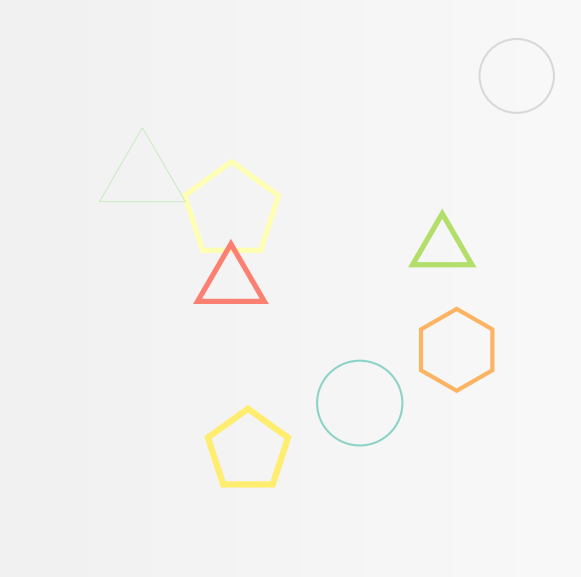[{"shape": "circle", "thickness": 1, "radius": 0.37, "center": [0.619, 0.301]}, {"shape": "pentagon", "thickness": 2.5, "radius": 0.42, "center": [0.399, 0.634]}, {"shape": "triangle", "thickness": 2.5, "radius": 0.33, "center": [0.397, 0.51]}, {"shape": "hexagon", "thickness": 2, "radius": 0.35, "center": [0.786, 0.393]}, {"shape": "triangle", "thickness": 2.5, "radius": 0.29, "center": [0.761, 0.57]}, {"shape": "circle", "thickness": 1, "radius": 0.32, "center": [0.889, 0.868]}, {"shape": "triangle", "thickness": 0.5, "radius": 0.43, "center": [0.245, 0.693]}, {"shape": "pentagon", "thickness": 3, "radius": 0.36, "center": [0.427, 0.219]}]